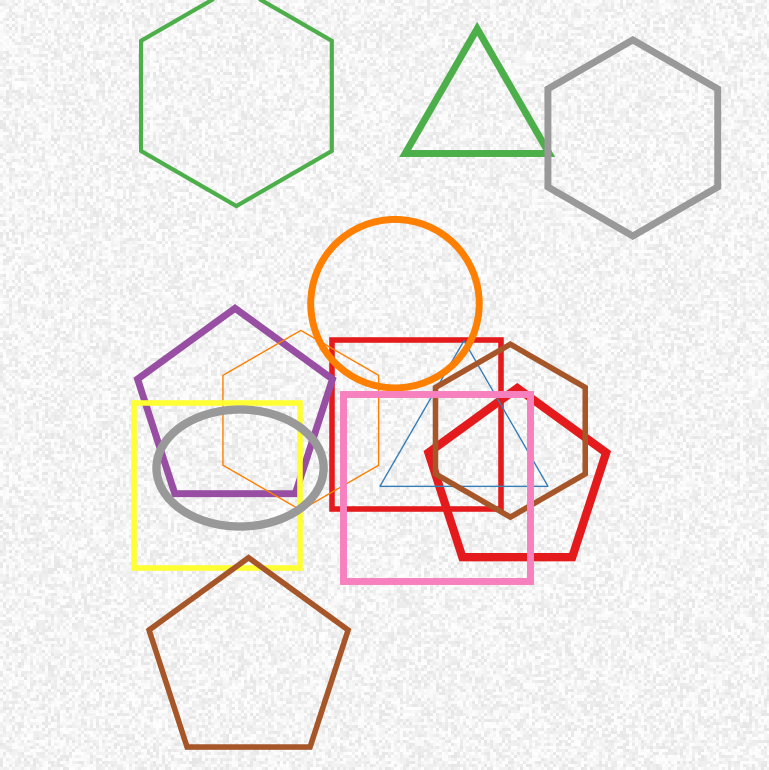[{"shape": "pentagon", "thickness": 3, "radius": 0.61, "center": [0.672, 0.375]}, {"shape": "square", "thickness": 2, "radius": 0.55, "center": [0.541, 0.449]}, {"shape": "triangle", "thickness": 0.5, "radius": 0.63, "center": [0.603, 0.431]}, {"shape": "hexagon", "thickness": 1.5, "radius": 0.72, "center": [0.307, 0.875]}, {"shape": "triangle", "thickness": 2.5, "radius": 0.54, "center": [0.62, 0.855]}, {"shape": "pentagon", "thickness": 2.5, "radius": 0.67, "center": [0.305, 0.467]}, {"shape": "hexagon", "thickness": 0.5, "radius": 0.58, "center": [0.391, 0.454]}, {"shape": "circle", "thickness": 2.5, "radius": 0.55, "center": [0.513, 0.606]}, {"shape": "square", "thickness": 2, "radius": 0.54, "center": [0.282, 0.369]}, {"shape": "pentagon", "thickness": 2, "radius": 0.68, "center": [0.323, 0.14]}, {"shape": "hexagon", "thickness": 2, "radius": 0.56, "center": [0.663, 0.441]}, {"shape": "square", "thickness": 2.5, "radius": 0.61, "center": [0.567, 0.367]}, {"shape": "oval", "thickness": 3, "radius": 0.54, "center": [0.312, 0.392]}, {"shape": "hexagon", "thickness": 2.5, "radius": 0.64, "center": [0.822, 0.821]}]